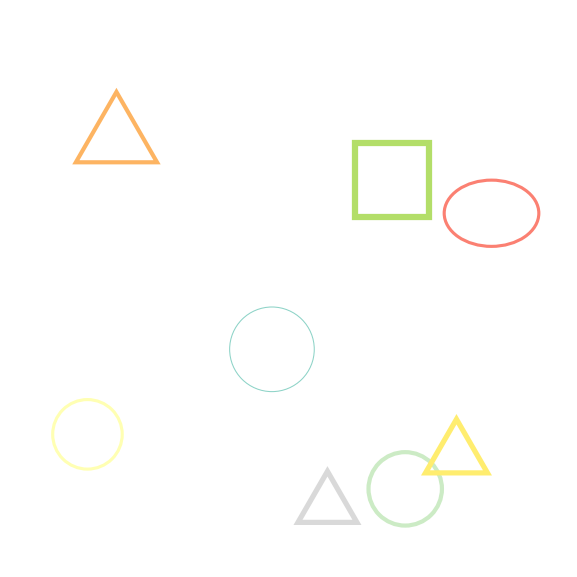[{"shape": "circle", "thickness": 0.5, "radius": 0.37, "center": [0.471, 0.394]}, {"shape": "circle", "thickness": 1.5, "radius": 0.3, "center": [0.151, 0.247]}, {"shape": "oval", "thickness": 1.5, "radius": 0.41, "center": [0.851, 0.63]}, {"shape": "triangle", "thickness": 2, "radius": 0.41, "center": [0.202, 0.759]}, {"shape": "square", "thickness": 3, "radius": 0.32, "center": [0.678, 0.688]}, {"shape": "triangle", "thickness": 2.5, "radius": 0.29, "center": [0.567, 0.124]}, {"shape": "circle", "thickness": 2, "radius": 0.32, "center": [0.702, 0.153]}, {"shape": "triangle", "thickness": 2.5, "radius": 0.31, "center": [0.79, 0.211]}]